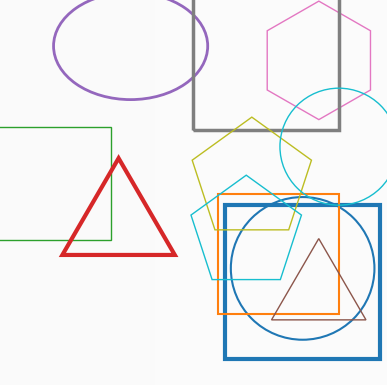[{"shape": "square", "thickness": 3, "radius": 1.0, "center": [0.78, 0.268]}, {"shape": "circle", "thickness": 1.5, "radius": 0.93, "center": [0.781, 0.303]}, {"shape": "square", "thickness": 1.5, "radius": 0.78, "center": [0.719, 0.34]}, {"shape": "square", "thickness": 1, "radius": 0.73, "center": [0.14, 0.524]}, {"shape": "triangle", "thickness": 3, "radius": 0.84, "center": [0.306, 0.422]}, {"shape": "oval", "thickness": 2, "radius": 0.99, "center": [0.337, 0.881]}, {"shape": "triangle", "thickness": 1, "radius": 0.7, "center": [0.823, 0.24]}, {"shape": "hexagon", "thickness": 1, "radius": 0.77, "center": [0.823, 0.843]}, {"shape": "square", "thickness": 2.5, "radius": 0.94, "center": [0.686, 0.849]}, {"shape": "pentagon", "thickness": 1, "radius": 0.81, "center": [0.65, 0.534]}, {"shape": "circle", "thickness": 1, "radius": 0.76, "center": [0.874, 0.619]}, {"shape": "pentagon", "thickness": 1, "radius": 0.75, "center": [0.635, 0.395]}]